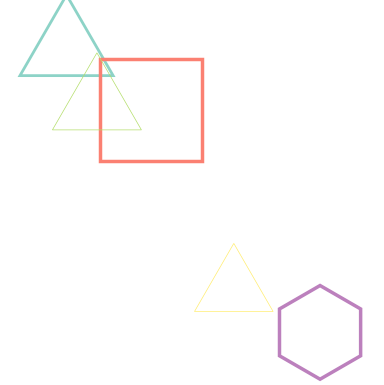[{"shape": "triangle", "thickness": 2, "radius": 0.7, "center": [0.173, 0.873]}, {"shape": "square", "thickness": 2.5, "radius": 0.66, "center": [0.392, 0.714]}, {"shape": "triangle", "thickness": 0.5, "radius": 0.67, "center": [0.252, 0.729]}, {"shape": "hexagon", "thickness": 2.5, "radius": 0.61, "center": [0.831, 0.137]}, {"shape": "triangle", "thickness": 0.5, "radius": 0.59, "center": [0.607, 0.25]}]